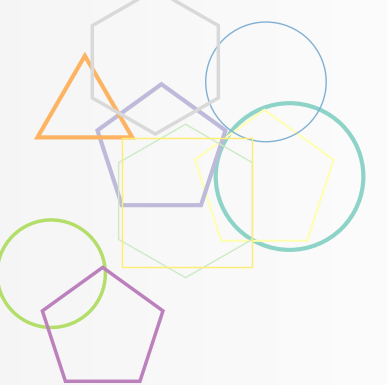[{"shape": "circle", "thickness": 3, "radius": 0.95, "center": [0.747, 0.541]}, {"shape": "pentagon", "thickness": 1.5, "radius": 0.94, "center": [0.682, 0.527]}, {"shape": "pentagon", "thickness": 3, "radius": 0.87, "center": [0.417, 0.608]}, {"shape": "circle", "thickness": 1, "radius": 0.78, "center": [0.686, 0.787]}, {"shape": "triangle", "thickness": 3, "radius": 0.71, "center": [0.219, 0.714]}, {"shape": "circle", "thickness": 2.5, "radius": 0.7, "center": [0.132, 0.289]}, {"shape": "hexagon", "thickness": 2.5, "radius": 0.94, "center": [0.401, 0.84]}, {"shape": "pentagon", "thickness": 2.5, "radius": 0.82, "center": [0.265, 0.142]}, {"shape": "hexagon", "thickness": 1, "radius": 1.0, "center": [0.479, 0.478]}, {"shape": "square", "thickness": 1, "radius": 0.84, "center": [0.482, 0.474]}]